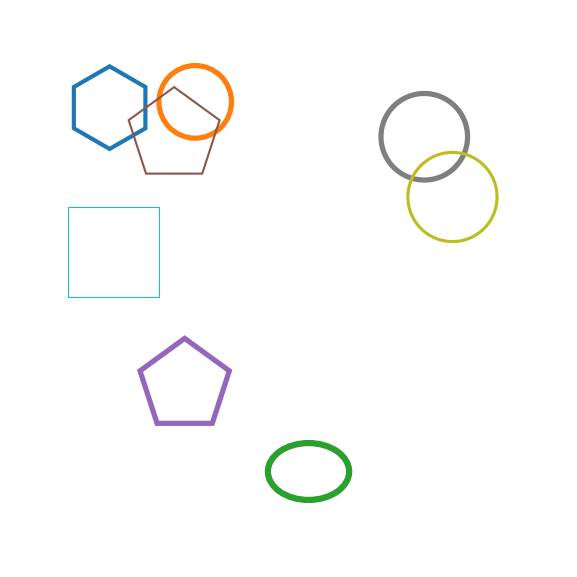[{"shape": "hexagon", "thickness": 2, "radius": 0.36, "center": [0.19, 0.813]}, {"shape": "circle", "thickness": 2.5, "radius": 0.31, "center": [0.338, 0.823]}, {"shape": "oval", "thickness": 3, "radius": 0.35, "center": [0.534, 0.183]}, {"shape": "pentagon", "thickness": 2.5, "radius": 0.41, "center": [0.32, 0.332]}, {"shape": "pentagon", "thickness": 1, "radius": 0.41, "center": [0.302, 0.765]}, {"shape": "circle", "thickness": 2.5, "radius": 0.37, "center": [0.735, 0.762]}, {"shape": "circle", "thickness": 1.5, "radius": 0.39, "center": [0.784, 0.658]}, {"shape": "square", "thickness": 0.5, "radius": 0.39, "center": [0.196, 0.563]}]